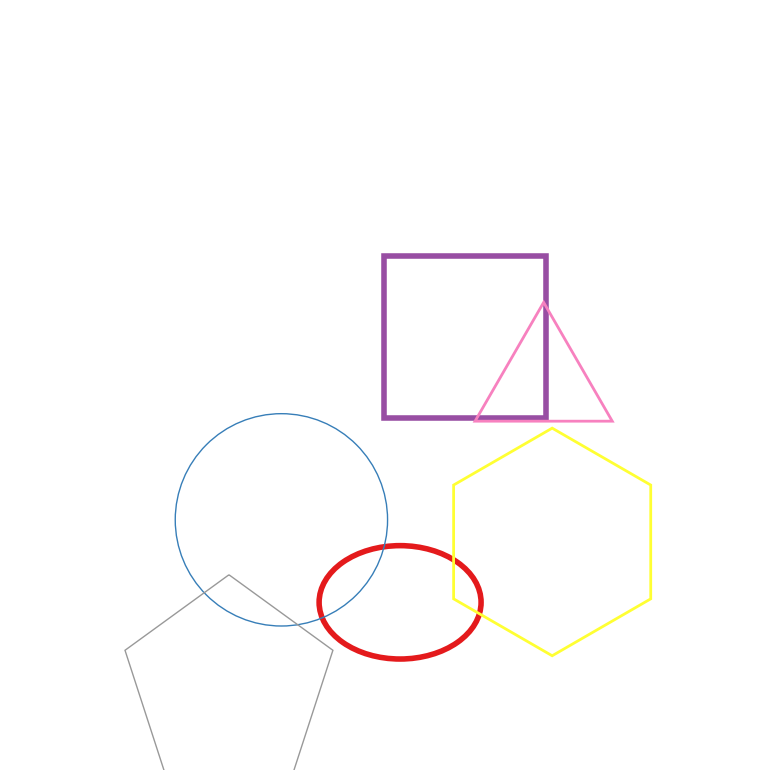[{"shape": "oval", "thickness": 2, "radius": 0.53, "center": [0.52, 0.218]}, {"shape": "circle", "thickness": 0.5, "radius": 0.69, "center": [0.365, 0.325]}, {"shape": "square", "thickness": 2, "radius": 0.53, "center": [0.604, 0.562]}, {"shape": "hexagon", "thickness": 1, "radius": 0.74, "center": [0.717, 0.296]}, {"shape": "triangle", "thickness": 1, "radius": 0.51, "center": [0.706, 0.504]}, {"shape": "pentagon", "thickness": 0.5, "radius": 0.71, "center": [0.297, 0.112]}]